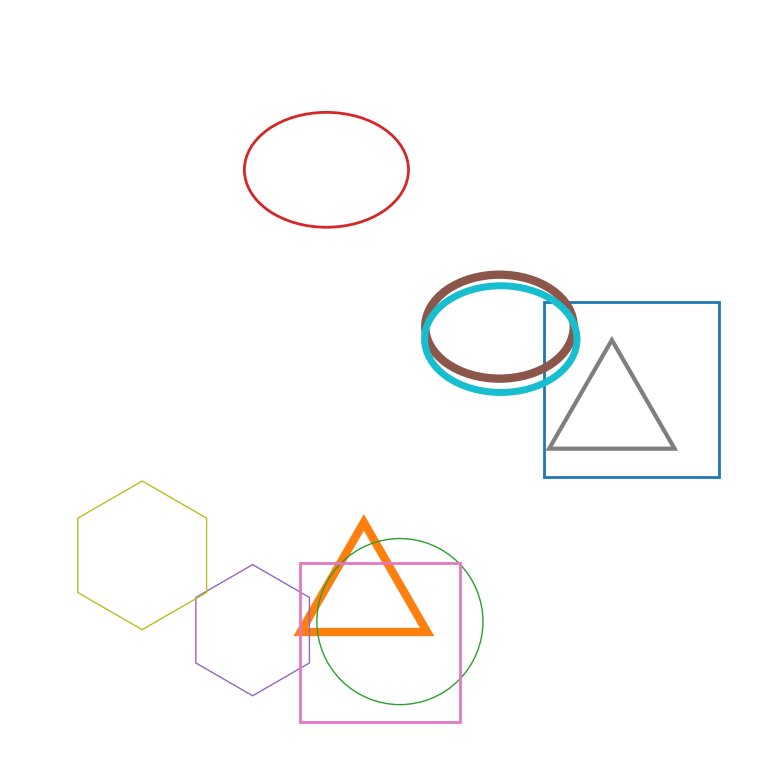[{"shape": "square", "thickness": 1, "radius": 0.57, "center": [0.82, 0.494]}, {"shape": "triangle", "thickness": 3, "radius": 0.47, "center": [0.473, 0.227]}, {"shape": "circle", "thickness": 0.5, "radius": 0.54, "center": [0.519, 0.193]}, {"shape": "oval", "thickness": 1, "radius": 0.53, "center": [0.424, 0.779]}, {"shape": "hexagon", "thickness": 0.5, "radius": 0.43, "center": [0.328, 0.182]}, {"shape": "oval", "thickness": 3, "radius": 0.48, "center": [0.649, 0.576]}, {"shape": "square", "thickness": 1, "radius": 0.52, "center": [0.493, 0.165]}, {"shape": "triangle", "thickness": 1.5, "radius": 0.47, "center": [0.795, 0.464]}, {"shape": "hexagon", "thickness": 0.5, "radius": 0.48, "center": [0.185, 0.279]}, {"shape": "oval", "thickness": 2.5, "radius": 0.49, "center": [0.65, 0.56]}]